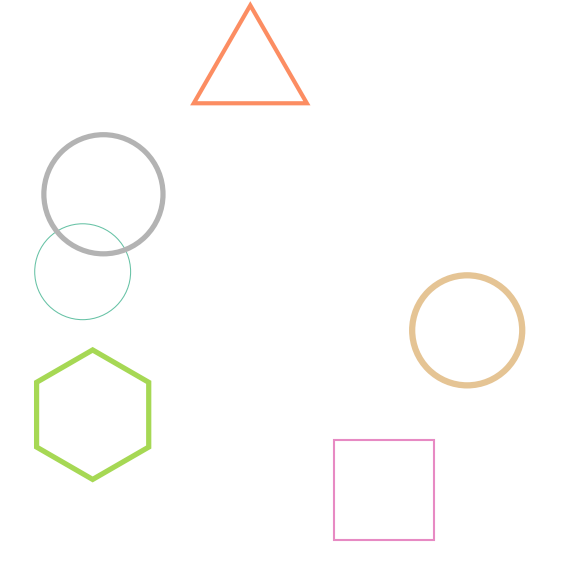[{"shape": "circle", "thickness": 0.5, "radius": 0.42, "center": [0.143, 0.529]}, {"shape": "triangle", "thickness": 2, "radius": 0.57, "center": [0.433, 0.877]}, {"shape": "square", "thickness": 1, "radius": 0.43, "center": [0.665, 0.151]}, {"shape": "hexagon", "thickness": 2.5, "radius": 0.56, "center": [0.16, 0.281]}, {"shape": "circle", "thickness": 3, "radius": 0.48, "center": [0.809, 0.427]}, {"shape": "circle", "thickness": 2.5, "radius": 0.52, "center": [0.179, 0.663]}]